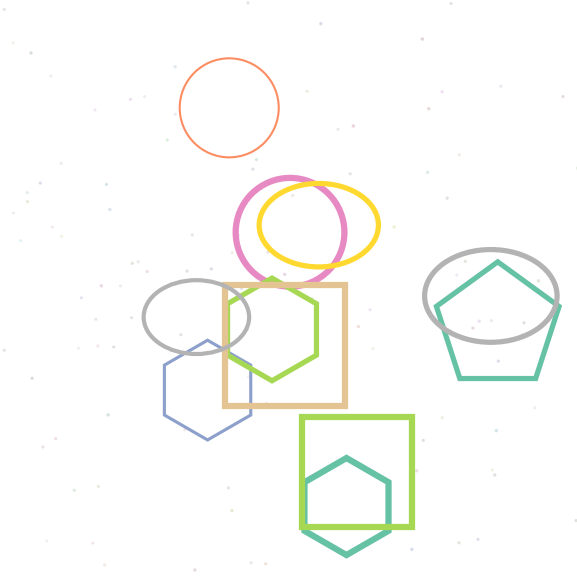[{"shape": "pentagon", "thickness": 2.5, "radius": 0.56, "center": [0.862, 0.434]}, {"shape": "hexagon", "thickness": 3, "radius": 0.42, "center": [0.6, 0.122]}, {"shape": "circle", "thickness": 1, "radius": 0.43, "center": [0.397, 0.812]}, {"shape": "hexagon", "thickness": 1.5, "radius": 0.43, "center": [0.359, 0.324]}, {"shape": "circle", "thickness": 3, "radius": 0.47, "center": [0.502, 0.597]}, {"shape": "square", "thickness": 3, "radius": 0.48, "center": [0.618, 0.182]}, {"shape": "hexagon", "thickness": 2.5, "radius": 0.44, "center": [0.471, 0.429]}, {"shape": "oval", "thickness": 2.5, "radius": 0.52, "center": [0.552, 0.609]}, {"shape": "square", "thickness": 3, "radius": 0.52, "center": [0.493, 0.402]}, {"shape": "oval", "thickness": 2.5, "radius": 0.57, "center": [0.85, 0.487]}, {"shape": "oval", "thickness": 2, "radius": 0.46, "center": [0.34, 0.45]}]